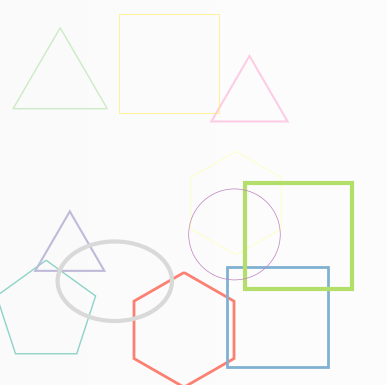[{"shape": "pentagon", "thickness": 1, "radius": 0.67, "center": [0.119, 0.19]}, {"shape": "hexagon", "thickness": 0.5, "radius": 0.67, "center": [0.609, 0.472]}, {"shape": "triangle", "thickness": 1.5, "radius": 0.51, "center": [0.18, 0.348]}, {"shape": "hexagon", "thickness": 2, "radius": 0.74, "center": [0.475, 0.143]}, {"shape": "square", "thickness": 2, "radius": 0.65, "center": [0.716, 0.177]}, {"shape": "square", "thickness": 3, "radius": 0.69, "center": [0.771, 0.386]}, {"shape": "triangle", "thickness": 1.5, "radius": 0.57, "center": [0.644, 0.741]}, {"shape": "oval", "thickness": 3, "radius": 0.74, "center": [0.296, 0.27]}, {"shape": "circle", "thickness": 0.5, "radius": 0.59, "center": [0.605, 0.391]}, {"shape": "triangle", "thickness": 1, "radius": 0.7, "center": [0.155, 0.788]}, {"shape": "square", "thickness": 0.5, "radius": 0.65, "center": [0.437, 0.835]}]